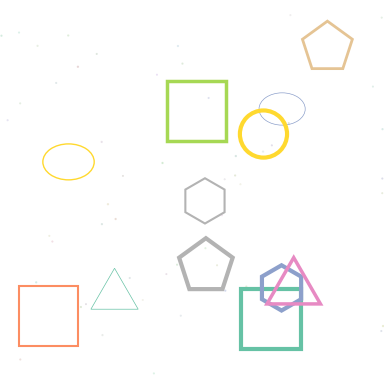[{"shape": "square", "thickness": 3, "radius": 0.39, "center": [0.704, 0.172]}, {"shape": "triangle", "thickness": 0.5, "radius": 0.35, "center": [0.298, 0.232]}, {"shape": "square", "thickness": 1.5, "radius": 0.39, "center": [0.126, 0.178]}, {"shape": "oval", "thickness": 0.5, "radius": 0.3, "center": [0.733, 0.717]}, {"shape": "hexagon", "thickness": 3, "radius": 0.29, "center": [0.731, 0.252]}, {"shape": "triangle", "thickness": 2.5, "radius": 0.4, "center": [0.763, 0.251]}, {"shape": "square", "thickness": 2.5, "radius": 0.39, "center": [0.51, 0.711]}, {"shape": "circle", "thickness": 3, "radius": 0.31, "center": [0.684, 0.652]}, {"shape": "oval", "thickness": 1, "radius": 0.33, "center": [0.178, 0.58]}, {"shape": "pentagon", "thickness": 2, "radius": 0.34, "center": [0.85, 0.877]}, {"shape": "pentagon", "thickness": 3, "radius": 0.37, "center": [0.535, 0.308]}, {"shape": "hexagon", "thickness": 1.5, "radius": 0.29, "center": [0.532, 0.478]}]